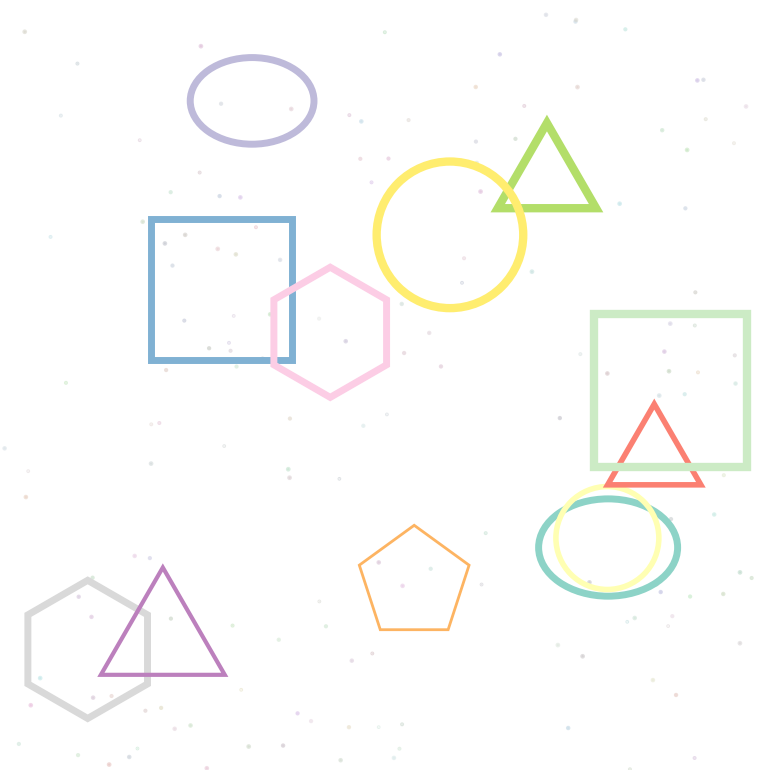[{"shape": "oval", "thickness": 2.5, "radius": 0.45, "center": [0.79, 0.289]}, {"shape": "circle", "thickness": 2, "radius": 0.33, "center": [0.789, 0.301]}, {"shape": "oval", "thickness": 2.5, "radius": 0.4, "center": [0.327, 0.869]}, {"shape": "triangle", "thickness": 2, "radius": 0.35, "center": [0.85, 0.405]}, {"shape": "square", "thickness": 2.5, "radius": 0.46, "center": [0.288, 0.624]}, {"shape": "pentagon", "thickness": 1, "radius": 0.37, "center": [0.538, 0.243]}, {"shape": "triangle", "thickness": 3, "radius": 0.37, "center": [0.71, 0.766]}, {"shape": "hexagon", "thickness": 2.5, "radius": 0.42, "center": [0.429, 0.568]}, {"shape": "hexagon", "thickness": 2.5, "radius": 0.45, "center": [0.114, 0.157]}, {"shape": "triangle", "thickness": 1.5, "radius": 0.46, "center": [0.211, 0.17]}, {"shape": "square", "thickness": 3, "radius": 0.5, "center": [0.871, 0.492]}, {"shape": "circle", "thickness": 3, "radius": 0.48, "center": [0.584, 0.695]}]